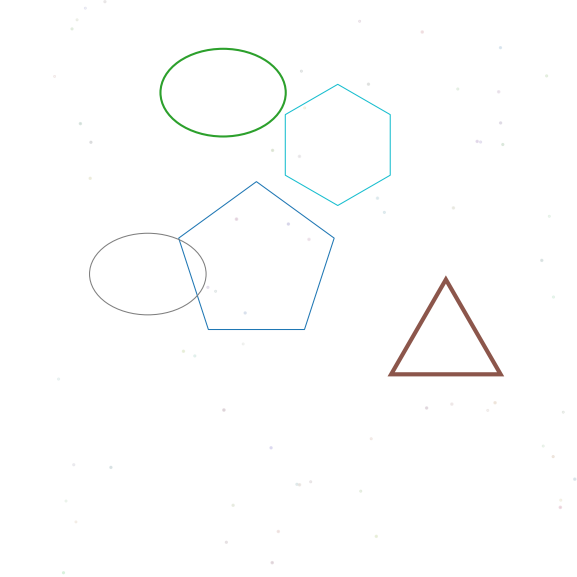[{"shape": "pentagon", "thickness": 0.5, "radius": 0.71, "center": [0.444, 0.543]}, {"shape": "oval", "thickness": 1, "radius": 0.54, "center": [0.386, 0.839]}, {"shape": "triangle", "thickness": 2, "radius": 0.55, "center": [0.772, 0.406]}, {"shape": "oval", "thickness": 0.5, "radius": 0.5, "center": [0.256, 0.525]}, {"shape": "hexagon", "thickness": 0.5, "radius": 0.52, "center": [0.585, 0.748]}]